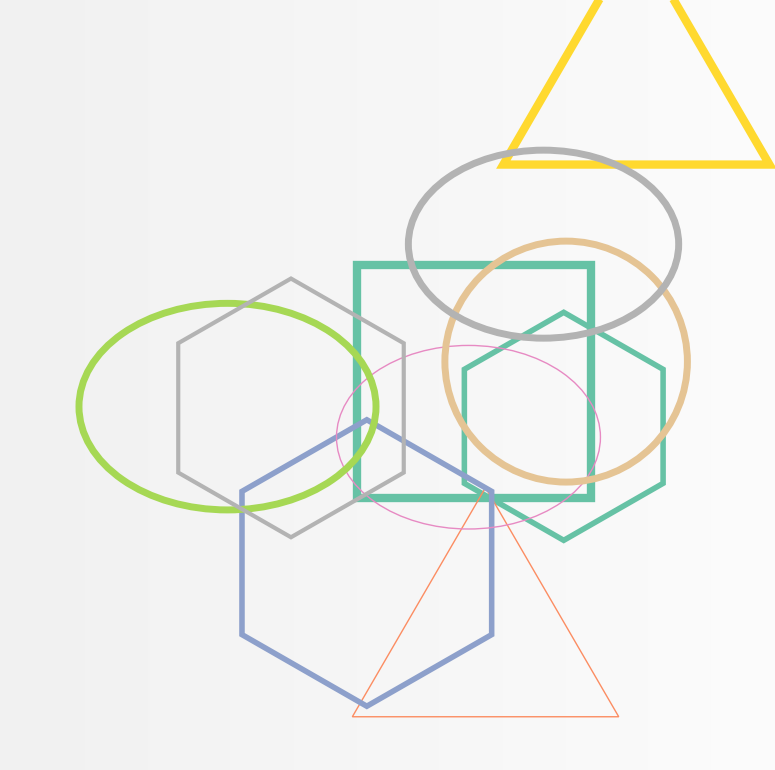[{"shape": "hexagon", "thickness": 2, "radius": 0.74, "center": [0.727, 0.446]}, {"shape": "square", "thickness": 3, "radius": 0.76, "center": [0.612, 0.504]}, {"shape": "triangle", "thickness": 0.5, "radius": 0.99, "center": [0.627, 0.168]}, {"shape": "hexagon", "thickness": 2, "radius": 0.93, "center": [0.473, 0.269]}, {"shape": "oval", "thickness": 0.5, "radius": 0.85, "center": [0.604, 0.432]}, {"shape": "oval", "thickness": 2.5, "radius": 0.96, "center": [0.294, 0.472]}, {"shape": "triangle", "thickness": 3, "radius": 0.99, "center": [0.821, 0.885]}, {"shape": "circle", "thickness": 2.5, "radius": 0.78, "center": [0.731, 0.53]}, {"shape": "oval", "thickness": 2.5, "radius": 0.87, "center": [0.701, 0.683]}, {"shape": "hexagon", "thickness": 1.5, "radius": 0.84, "center": [0.375, 0.47]}]